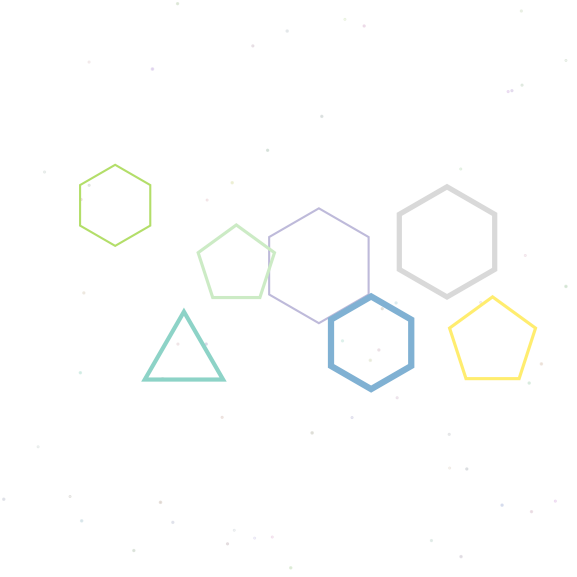[{"shape": "triangle", "thickness": 2, "radius": 0.39, "center": [0.318, 0.381]}, {"shape": "hexagon", "thickness": 1, "radius": 0.5, "center": [0.552, 0.539]}, {"shape": "hexagon", "thickness": 3, "radius": 0.4, "center": [0.643, 0.406]}, {"shape": "hexagon", "thickness": 1, "radius": 0.35, "center": [0.199, 0.644]}, {"shape": "hexagon", "thickness": 2.5, "radius": 0.48, "center": [0.774, 0.58]}, {"shape": "pentagon", "thickness": 1.5, "radius": 0.35, "center": [0.409, 0.54]}, {"shape": "pentagon", "thickness": 1.5, "radius": 0.39, "center": [0.853, 0.407]}]